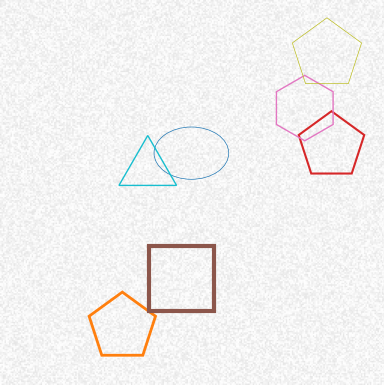[{"shape": "oval", "thickness": 0.5, "radius": 0.48, "center": [0.497, 0.602]}, {"shape": "pentagon", "thickness": 2, "radius": 0.45, "center": [0.318, 0.151]}, {"shape": "pentagon", "thickness": 1.5, "radius": 0.45, "center": [0.861, 0.622]}, {"shape": "square", "thickness": 3, "radius": 0.42, "center": [0.473, 0.276]}, {"shape": "hexagon", "thickness": 1, "radius": 0.42, "center": [0.792, 0.719]}, {"shape": "pentagon", "thickness": 0.5, "radius": 0.47, "center": [0.849, 0.859]}, {"shape": "triangle", "thickness": 1, "radius": 0.43, "center": [0.384, 0.562]}]